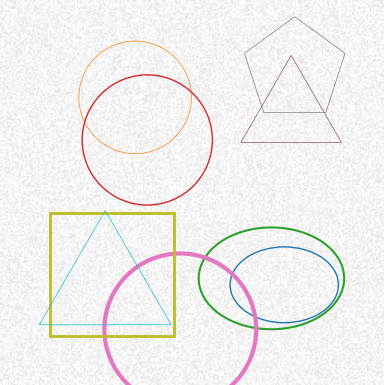[{"shape": "oval", "thickness": 1, "radius": 0.7, "center": [0.738, 0.26]}, {"shape": "circle", "thickness": 0.5, "radius": 0.73, "center": [0.351, 0.747]}, {"shape": "oval", "thickness": 1.5, "radius": 0.94, "center": [0.705, 0.277]}, {"shape": "circle", "thickness": 1, "radius": 0.85, "center": [0.383, 0.636]}, {"shape": "triangle", "thickness": 0.5, "radius": 0.75, "center": [0.756, 0.706]}, {"shape": "circle", "thickness": 3, "radius": 0.99, "center": [0.468, 0.144]}, {"shape": "pentagon", "thickness": 0.5, "radius": 0.69, "center": [0.766, 0.819]}, {"shape": "square", "thickness": 2, "radius": 0.8, "center": [0.291, 0.287]}, {"shape": "triangle", "thickness": 0.5, "radius": 0.99, "center": [0.273, 0.255]}]